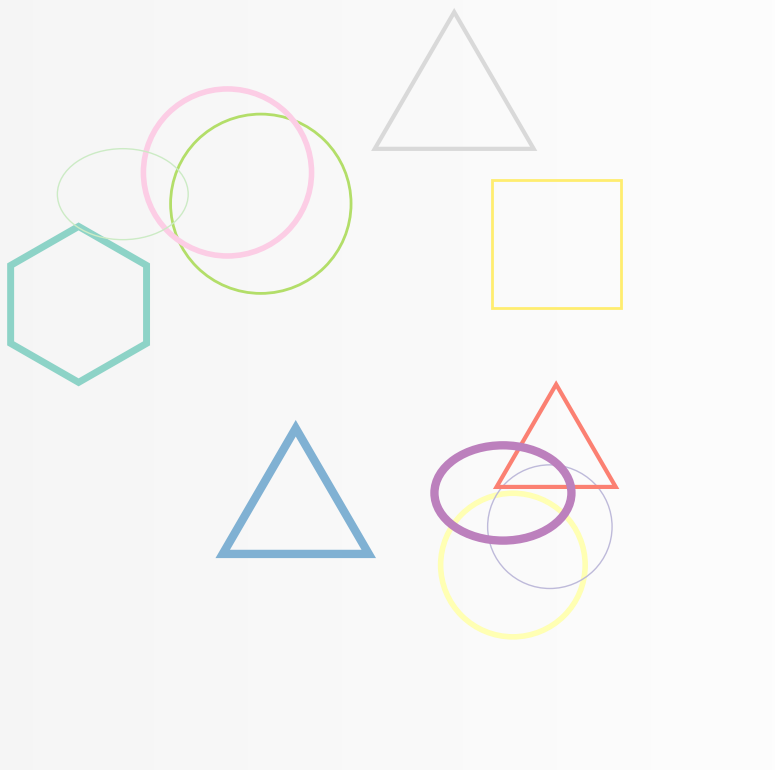[{"shape": "hexagon", "thickness": 2.5, "radius": 0.51, "center": [0.101, 0.605]}, {"shape": "circle", "thickness": 2, "radius": 0.47, "center": [0.662, 0.266]}, {"shape": "circle", "thickness": 0.5, "radius": 0.4, "center": [0.709, 0.316]}, {"shape": "triangle", "thickness": 1.5, "radius": 0.44, "center": [0.718, 0.412]}, {"shape": "triangle", "thickness": 3, "radius": 0.54, "center": [0.382, 0.335]}, {"shape": "circle", "thickness": 1, "radius": 0.58, "center": [0.337, 0.735]}, {"shape": "circle", "thickness": 2, "radius": 0.54, "center": [0.294, 0.776]}, {"shape": "triangle", "thickness": 1.5, "radius": 0.59, "center": [0.586, 0.866]}, {"shape": "oval", "thickness": 3, "radius": 0.44, "center": [0.649, 0.36]}, {"shape": "oval", "thickness": 0.5, "radius": 0.42, "center": [0.158, 0.748]}, {"shape": "square", "thickness": 1, "radius": 0.42, "center": [0.718, 0.684]}]